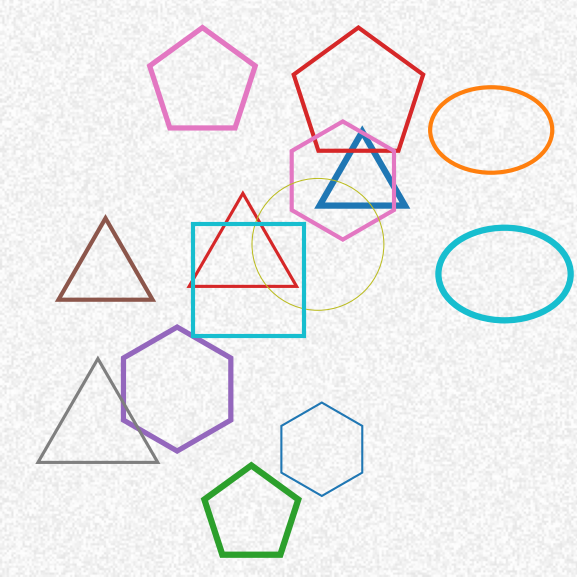[{"shape": "hexagon", "thickness": 1, "radius": 0.4, "center": [0.557, 0.221]}, {"shape": "triangle", "thickness": 3, "radius": 0.43, "center": [0.627, 0.686]}, {"shape": "oval", "thickness": 2, "radius": 0.53, "center": [0.851, 0.774]}, {"shape": "pentagon", "thickness": 3, "radius": 0.43, "center": [0.435, 0.108]}, {"shape": "pentagon", "thickness": 2, "radius": 0.59, "center": [0.621, 0.834]}, {"shape": "triangle", "thickness": 1.5, "radius": 0.54, "center": [0.421, 0.557]}, {"shape": "hexagon", "thickness": 2.5, "radius": 0.54, "center": [0.307, 0.325]}, {"shape": "triangle", "thickness": 2, "radius": 0.47, "center": [0.183, 0.527]}, {"shape": "hexagon", "thickness": 2, "radius": 0.51, "center": [0.594, 0.687]}, {"shape": "pentagon", "thickness": 2.5, "radius": 0.48, "center": [0.351, 0.855]}, {"shape": "triangle", "thickness": 1.5, "radius": 0.6, "center": [0.17, 0.258]}, {"shape": "circle", "thickness": 0.5, "radius": 0.57, "center": [0.551, 0.576]}, {"shape": "square", "thickness": 2, "radius": 0.48, "center": [0.43, 0.515]}, {"shape": "oval", "thickness": 3, "radius": 0.57, "center": [0.874, 0.525]}]